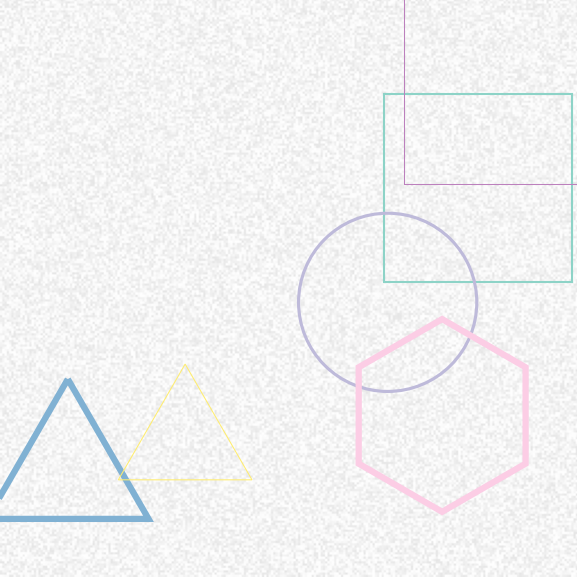[{"shape": "square", "thickness": 1, "radius": 0.82, "center": [0.828, 0.674]}, {"shape": "circle", "thickness": 1.5, "radius": 0.77, "center": [0.671, 0.476]}, {"shape": "triangle", "thickness": 3, "radius": 0.81, "center": [0.117, 0.181]}, {"shape": "hexagon", "thickness": 3, "radius": 0.83, "center": [0.766, 0.28]}, {"shape": "square", "thickness": 0.5, "radius": 1.0, "center": [0.899, 0.88]}, {"shape": "triangle", "thickness": 0.5, "radius": 0.67, "center": [0.321, 0.235]}]